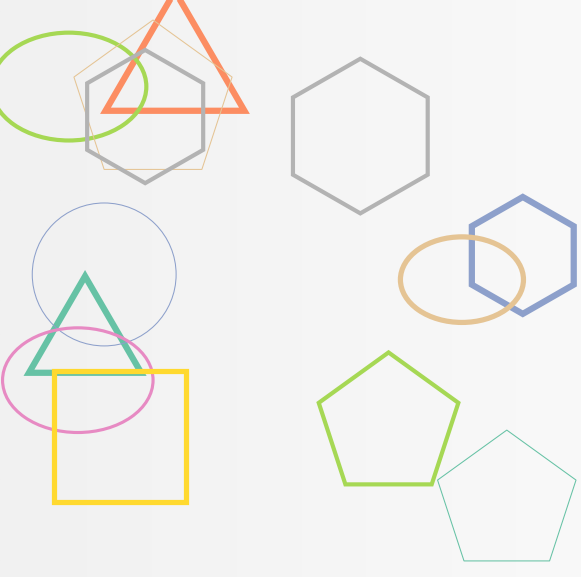[{"shape": "pentagon", "thickness": 0.5, "radius": 0.63, "center": [0.872, 0.129]}, {"shape": "triangle", "thickness": 3, "radius": 0.56, "center": [0.146, 0.409]}, {"shape": "triangle", "thickness": 3, "radius": 0.69, "center": [0.301, 0.876]}, {"shape": "hexagon", "thickness": 3, "radius": 0.51, "center": [0.899, 0.557]}, {"shape": "circle", "thickness": 0.5, "radius": 0.62, "center": [0.179, 0.524]}, {"shape": "oval", "thickness": 1.5, "radius": 0.65, "center": [0.134, 0.341]}, {"shape": "oval", "thickness": 2, "radius": 0.67, "center": [0.118, 0.849]}, {"shape": "pentagon", "thickness": 2, "radius": 0.63, "center": [0.668, 0.263]}, {"shape": "square", "thickness": 2.5, "radius": 0.57, "center": [0.206, 0.243]}, {"shape": "oval", "thickness": 2.5, "radius": 0.53, "center": [0.795, 0.515]}, {"shape": "pentagon", "thickness": 0.5, "radius": 0.72, "center": [0.263, 0.822]}, {"shape": "hexagon", "thickness": 2, "radius": 0.67, "center": [0.62, 0.764]}, {"shape": "hexagon", "thickness": 2, "radius": 0.58, "center": [0.25, 0.797]}]